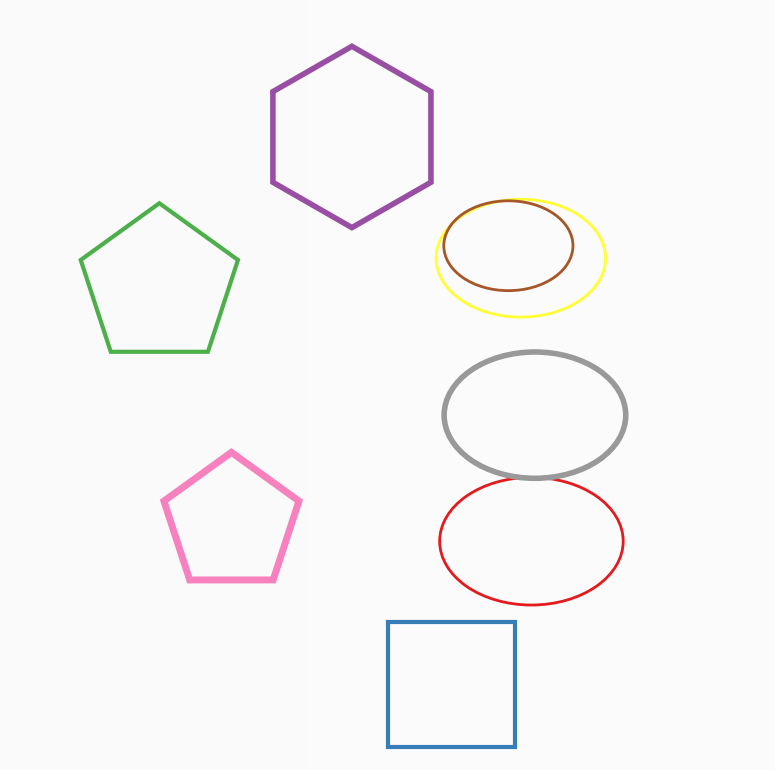[{"shape": "oval", "thickness": 1, "radius": 0.59, "center": [0.686, 0.297]}, {"shape": "square", "thickness": 1.5, "radius": 0.41, "center": [0.583, 0.111]}, {"shape": "pentagon", "thickness": 1.5, "radius": 0.53, "center": [0.206, 0.629]}, {"shape": "hexagon", "thickness": 2, "radius": 0.59, "center": [0.454, 0.822]}, {"shape": "oval", "thickness": 1, "radius": 0.55, "center": [0.672, 0.665]}, {"shape": "oval", "thickness": 1, "radius": 0.42, "center": [0.656, 0.681]}, {"shape": "pentagon", "thickness": 2.5, "radius": 0.46, "center": [0.299, 0.321]}, {"shape": "oval", "thickness": 2, "radius": 0.59, "center": [0.69, 0.461]}]